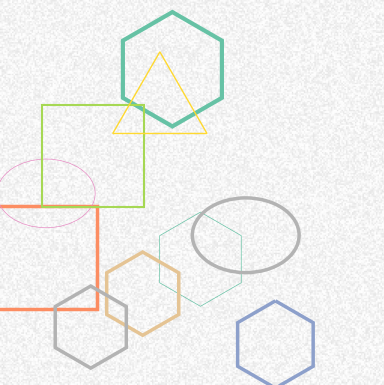[{"shape": "hexagon", "thickness": 0.5, "radius": 0.61, "center": [0.521, 0.327]}, {"shape": "hexagon", "thickness": 3, "radius": 0.74, "center": [0.448, 0.82]}, {"shape": "square", "thickness": 2.5, "radius": 0.67, "center": [0.117, 0.332]}, {"shape": "hexagon", "thickness": 2.5, "radius": 0.57, "center": [0.715, 0.105]}, {"shape": "oval", "thickness": 0.5, "radius": 0.64, "center": [0.12, 0.498]}, {"shape": "square", "thickness": 1.5, "radius": 0.66, "center": [0.242, 0.595]}, {"shape": "triangle", "thickness": 1, "radius": 0.71, "center": [0.415, 0.724]}, {"shape": "hexagon", "thickness": 2.5, "radius": 0.54, "center": [0.371, 0.237]}, {"shape": "hexagon", "thickness": 2.5, "radius": 0.53, "center": [0.236, 0.15]}, {"shape": "oval", "thickness": 2.5, "radius": 0.69, "center": [0.638, 0.389]}]